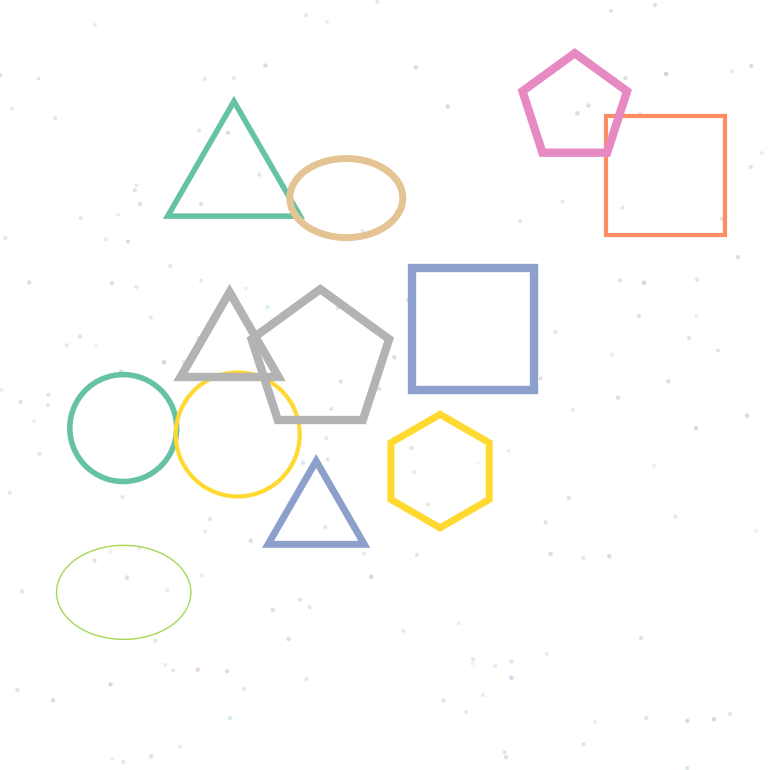[{"shape": "triangle", "thickness": 2, "radius": 0.5, "center": [0.304, 0.769]}, {"shape": "circle", "thickness": 2, "radius": 0.35, "center": [0.16, 0.444]}, {"shape": "square", "thickness": 1.5, "radius": 0.39, "center": [0.864, 0.772]}, {"shape": "triangle", "thickness": 2.5, "radius": 0.36, "center": [0.411, 0.329]}, {"shape": "square", "thickness": 3, "radius": 0.4, "center": [0.615, 0.572]}, {"shape": "pentagon", "thickness": 3, "radius": 0.36, "center": [0.746, 0.859]}, {"shape": "oval", "thickness": 0.5, "radius": 0.44, "center": [0.161, 0.231]}, {"shape": "circle", "thickness": 1.5, "radius": 0.4, "center": [0.309, 0.436]}, {"shape": "hexagon", "thickness": 2.5, "radius": 0.37, "center": [0.572, 0.388]}, {"shape": "oval", "thickness": 2.5, "radius": 0.37, "center": [0.45, 0.743]}, {"shape": "pentagon", "thickness": 3, "radius": 0.47, "center": [0.416, 0.531]}, {"shape": "triangle", "thickness": 3, "radius": 0.37, "center": [0.298, 0.547]}]